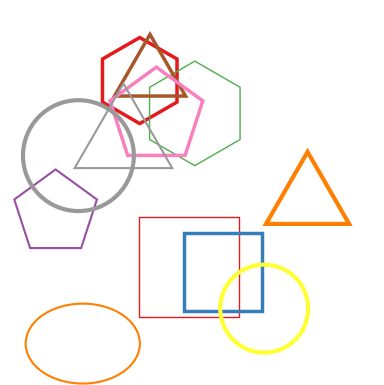[{"shape": "hexagon", "thickness": 2.5, "radius": 0.56, "center": [0.363, 0.791]}, {"shape": "square", "thickness": 1, "radius": 0.65, "center": [0.49, 0.306]}, {"shape": "square", "thickness": 2.5, "radius": 0.51, "center": [0.579, 0.295]}, {"shape": "hexagon", "thickness": 1, "radius": 0.68, "center": [0.506, 0.705]}, {"shape": "pentagon", "thickness": 1.5, "radius": 0.56, "center": [0.144, 0.447]}, {"shape": "triangle", "thickness": 3, "radius": 0.62, "center": [0.799, 0.481]}, {"shape": "oval", "thickness": 1.5, "radius": 0.74, "center": [0.215, 0.108]}, {"shape": "circle", "thickness": 3, "radius": 0.57, "center": [0.686, 0.198]}, {"shape": "triangle", "thickness": 2.5, "radius": 0.53, "center": [0.39, 0.804]}, {"shape": "pentagon", "thickness": 2.5, "radius": 0.63, "center": [0.406, 0.699]}, {"shape": "triangle", "thickness": 1.5, "radius": 0.73, "center": [0.321, 0.637]}, {"shape": "circle", "thickness": 3, "radius": 0.72, "center": [0.204, 0.596]}]